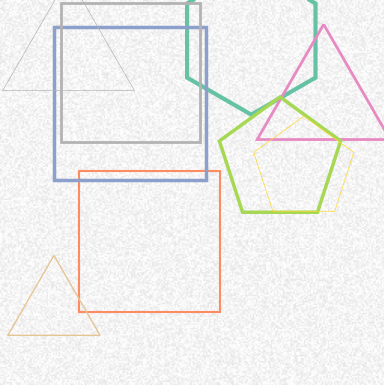[{"shape": "hexagon", "thickness": 3, "radius": 0.96, "center": [0.653, 0.895]}, {"shape": "square", "thickness": 1.5, "radius": 0.92, "center": [0.389, 0.372]}, {"shape": "square", "thickness": 2.5, "radius": 0.99, "center": [0.338, 0.731]}, {"shape": "triangle", "thickness": 2, "radius": 1.0, "center": [0.841, 0.737]}, {"shape": "pentagon", "thickness": 2.5, "radius": 0.83, "center": [0.727, 0.583]}, {"shape": "pentagon", "thickness": 0.5, "radius": 0.68, "center": [0.789, 0.562]}, {"shape": "triangle", "thickness": 1, "radius": 0.69, "center": [0.14, 0.198]}, {"shape": "triangle", "thickness": 0.5, "radius": 0.99, "center": [0.178, 0.864]}, {"shape": "square", "thickness": 2, "radius": 0.91, "center": [0.339, 0.812]}]